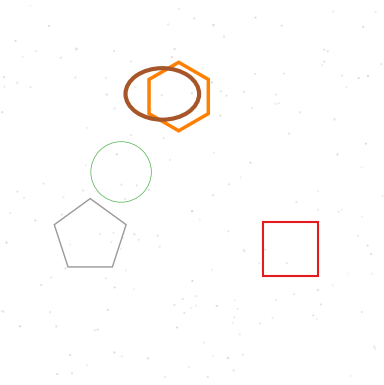[{"shape": "square", "thickness": 1.5, "radius": 0.35, "center": [0.754, 0.354]}, {"shape": "circle", "thickness": 0.5, "radius": 0.39, "center": [0.315, 0.553]}, {"shape": "hexagon", "thickness": 2.5, "radius": 0.44, "center": [0.464, 0.749]}, {"shape": "oval", "thickness": 3, "radius": 0.48, "center": [0.422, 0.756]}, {"shape": "pentagon", "thickness": 1, "radius": 0.49, "center": [0.234, 0.386]}]